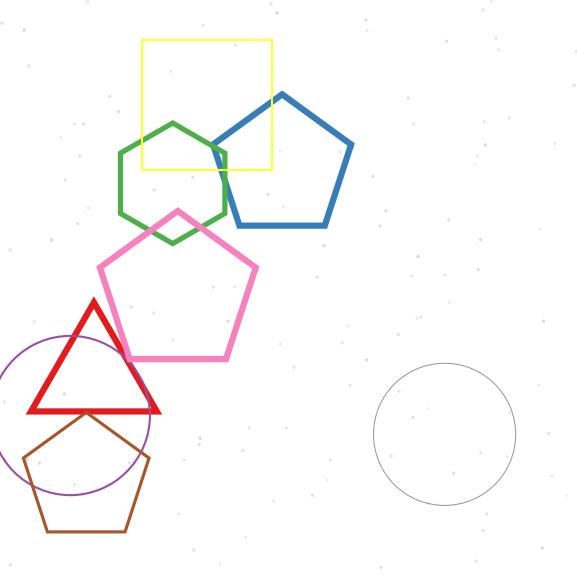[{"shape": "triangle", "thickness": 3, "radius": 0.63, "center": [0.163, 0.35]}, {"shape": "pentagon", "thickness": 3, "radius": 0.63, "center": [0.488, 0.71]}, {"shape": "hexagon", "thickness": 2.5, "radius": 0.52, "center": [0.299, 0.682]}, {"shape": "circle", "thickness": 1, "radius": 0.69, "center": [0.122, 0.28]}, {"shape": "square", "thickness": 1, "radius": 0.56, "center": [0.359, 0.817]}, {"shape": "pentagon", "thickness": 1.5, "radius": 0.57, "center": [0.149, 0.171]}, {"shape": "pentagon", "thickness": 3, "radius": 0.71, "center": [0.308, 0.492]}, {"shape": "circle", "thickness": 0.5, "radius": 0.62, "center": [0.77, 0.247]}]